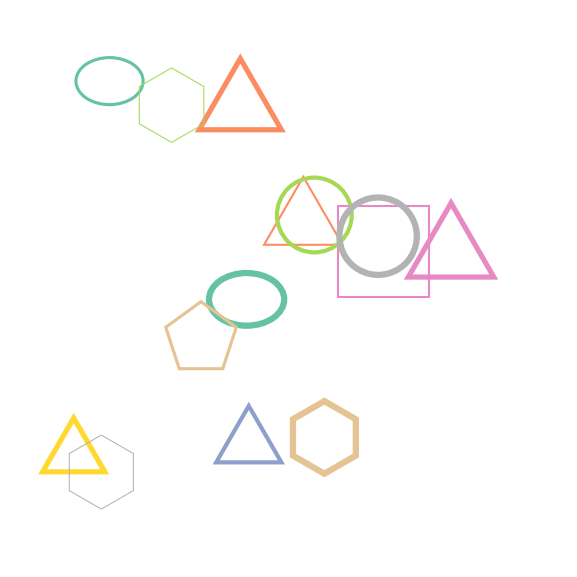[{"shape": "oval", "thickness": 1.5, "radius": 0.29, "center": [0.19, 0.859]}, {"shape": "oval", "thickness": 3, "radius": 0.33, "center": [0.427, 0.481]}, {"shape": "triangle", "thickness": 1, "radius": 0.39, "center": [0.525, 0.614]}, {"shape": "triangle", "thickness": 2.5, "radius": 0.41, "center": [0.416, 0.816]}, {"shape": "triangle", "thickness": 2, "radius": 0.33, "center": [0.431, 0.231]}, {"shape": "square", "thickness": 1, "radius": 0.39, "center": [0.664, 0.563]}, {"shape": "triangle", "thickness": 2.5, "radius": 0.43, "center": [0.781, 0.562]}, {"shape": "hexagon", "thickness": 0.5, "radius": 0.32, "center": [0.297, 0.817]}, {"shape": "circle", "thickness": 2, "radius": 0.32, "center": [0.544, 0.627]}, {"shape": "triangle", "thickness": 2.5, "radius": 0.31, "center": [0.128, 0.213]}, {"shape": "hexagon", "thickness": 3, "radius": 0.31, "center": [0.562, 0.242]}, {"shape": "pentagon", "thickness": 1.5, "radius": 0.32, "center": [0.348, 0.413]}, {"shape": "circle", "thickness": 3, "radius": 0.34, "center": [0.655, 0.59]}, {"shape": "hexagon", "thickness": 0.5, "radius": 0.32, "center": [0.175, 0.182]}]